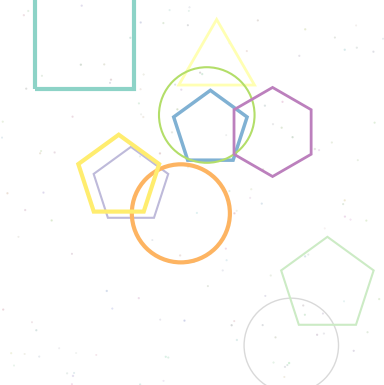[{"shape": "square", "thickness": 3, "radius": 0.65, "center": [0.219, 0.899]}, {"shape": "triangle", "thickness": 2, "radius": 0.57, "center": [0.563, 0.836]}, {"shape": "pentagon", "thickness": 1.5, "radius": 0.51, "center": [0.34, 0.517]}, {"shape": "pentagon", "thickness": 2.5, "radius": 0.5, "center": [0.546, 0.665]}, {"shape": "circle", "thickness": 3, "radius": 0.64, "center": [0.47, 0.446]}, {"shape": "circle", "thickness": 1.5, "radius": 0.62, "center": [0.537, 0.701]}, {"shape": "circle", "thickness": 1, "radius": 0.61, "center": [0.757, 0.103]}, {"shape": "hexagon", "thickness": 2, "radius": 0.58, "center": [0.708, 0.657]}, {"shape": "pentagon", "thickness": 1.5, "radius": 0.63, "center": [0.85, 0.259]}, {"shape": "pentagon", "thickness": 3, "radius": 0.55, "center": [0.308, 0.54]}]